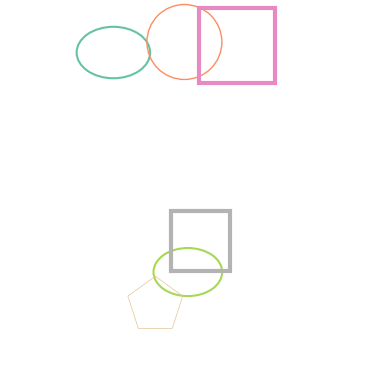[{"shape": "oval", "thickness": 1.5, "radius": 0.48, "center": [0.295, 0.864]}, {"shape": "circle", "thickness": 1, "radius": 0.49, "center": [0.479, 0.891]}, {"shape": "square", "thickness": 3, "radius": 0.49, "center": [0.615, 0.882]}, {"shape": "oval", "thickness": 1.5, "radius": 0.45, "center": [0.488, 0.293]}, {"shape": "pentagon", "thickness": 0.5, "radius": 0.37, "center": [0.403, 0.208]}, {"shape": "square", "thickness": 3, "radius": 0.39, "center": [0.521, 0.374]}]